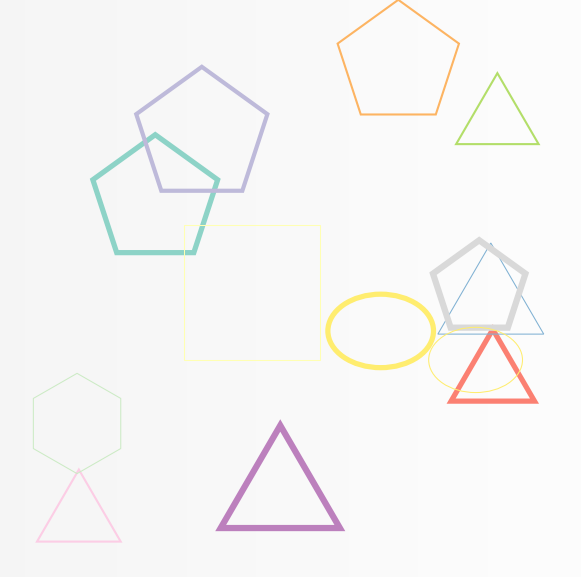[{"shape": "pentagon", "thickness": 2.5, "radius": 0.56, "center": [0.267, 0.653]}, {"shape": "square", "thickness": 0.5, "radius": 0.59, "center": [0.434, 0.492]}, {"shape": "pentagon", "thickness": 2, "radius": 0.59, "center": [0.347, 0.765]}, {"shape": "triangle", "thickness": 2.5, "radius": 0.41, "center": [0.848, 0.346]}, {"shape": "triangle", "thickness": 0.5, "radius": 0.53, "center": [0.844, 0.473]}, {"shape": "pentagon", "thickness": 1, "radius": 0.55, "center": [0.685, 0.89]}, {"shape": "triangle", "thickness": 1, "radius": 0.41, "center": [0.856, 0.791]}, {"shape": "triangle", "thickness": 1, "radius": 0.42, "center": [0.136, 0.103]}, {"shape": "pentagon", "thickness": 3, "radius": 0.42, "center": [0.824, 0.499]}, {"shape": "triangle", "thickness": 3, "radius": 0.59, "center": [0.482, 0.144]}, {"shape": "hexagon", "thickness": 0.5, "radius": 0.43, "center": [0.133, 0.266]}, {"shape": "oval", "thickness": 2.5, "radius": 0.45, "center": [0.655, 0.426]}, {"shape": "oval", "thickness": 0.5, "radius": 0.4, "center": [0.818, 0.376]}]